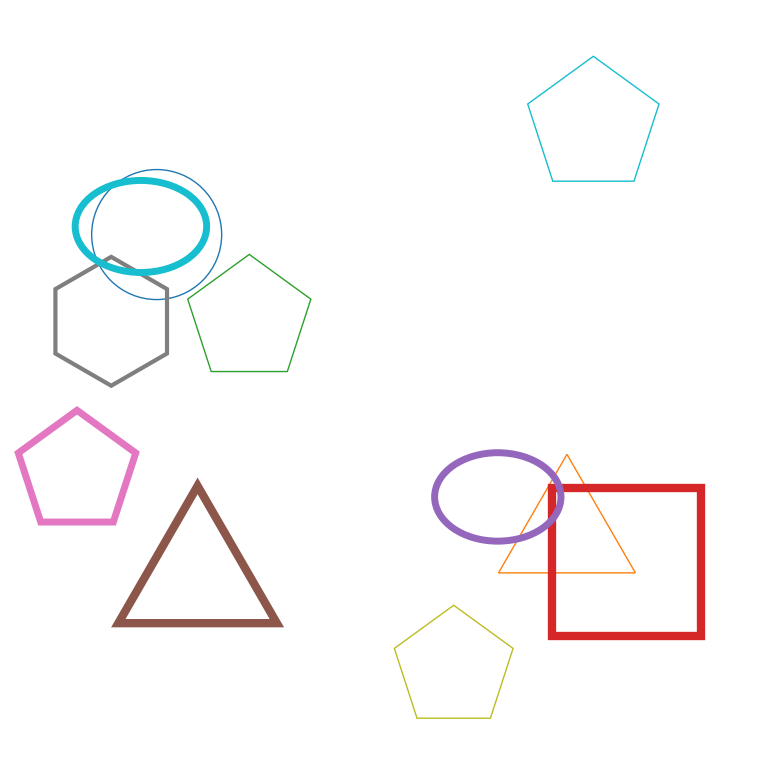[{"shape": "circle", "thickness": 0.5, "radius": 0.42, "center": [0.203, 0.695]}, {"shape": "triangle", "thickness": 0.5, "radius": 0.51, "center": [0.736, 0.307]}, {"shape": "pentagon", "thickness": 0.5, "radius": 0.42, "center": [0.324, 0.585]}, {"shape": "square", "thickness": 3, "radius": 0.48, "center": [0.814, 0.27]}, {"shape": "oval", "thickness": 2.5, "radius": 0.41, "center": [0.646, 0.355]}, {"shape": "triangle", "thickness": 3, "radius": 0.59, "center": [0.257, 0.25]}, {"shape": "pentagon", "thickness": 2.5, "radius": 0.4, "center": [0.1, 0.387]}, {"shape": "hexagon", "thickness": 1.5, "radius": 0.42, "center": [0.144, 0.583]}, {"shape": "pentagon", "thickness": 0.5, "radius": 0.41, "center": [0.589, 0.133]}, {"shape": "pentagon", "thickness": 0.5, "radius": 0.45, "center": [0.771, 0.837]}, {"shape": "oval", "thickness": 2.5, "radius": 0.43, "center": [0.183, 0.706]}]